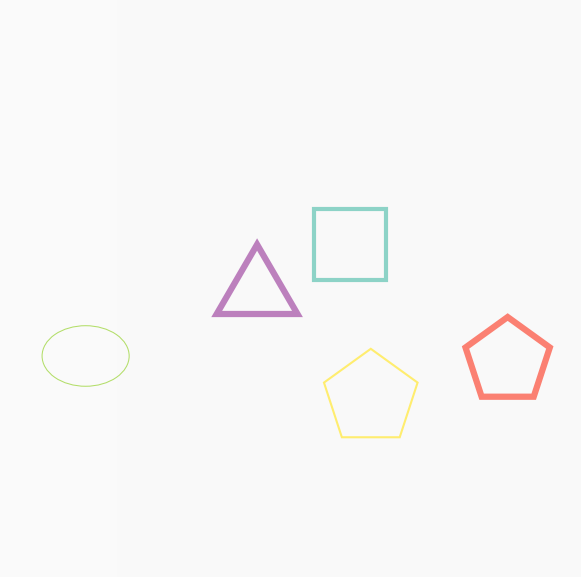[{"shape": "square", "thickness": 2, "radius": 0.31, "center": [0.603, 0.576]}, {"shape": "pentagon", "thickness": 3, "radius": 0.38, "center": [0.873, 0.374]}, {"shape": "oval", "thickness": 0.5, "radius": 0.37, "center": [0.147, 0.383]}, {"shape": "triangle", "thickness": 3, "radius": 0.4, "center": [0.442, 0.496]}, {"shape": "pentagon", "thickness": 1, "radius": 0.42, "center": [0.638, 0.31]}]